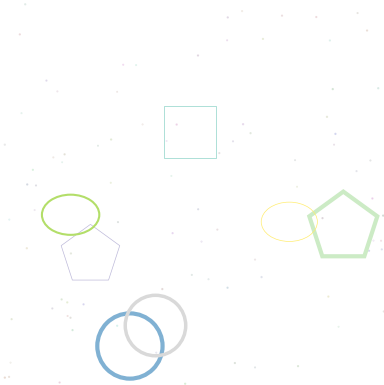[{"shape": "square", "thickness": 0.5, "radius": 0.34, "center": [0.493, 0.657]}, {"shape": "pentagon", "thickness": 0.5, "radius": 0.4, "center": [0.235, 0.337]}, {"shape": "circle", "thickness": 3, "radius": 0.42, "center": [0.337, 0.101]}, {"shape": "oval", "thickness": 1.5, "radius": 0.37, "center": [0.183, 0.442]}, {"shape": "circle", "thickness": 2.5, "radius": 0.39, "center": [0.404, 0.154]}, {"shape": "pentagon", "thickness": 3, "radius": 0.46, "center": [0.892, 0.409]}, {"shape": "oval", "thickness": 0.5, "radius": 0.36, "center": [0.751, 0.424]}]